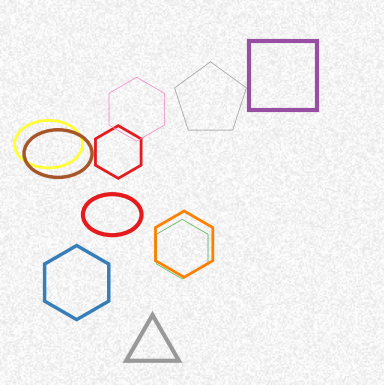[{"shape": "hexagon", "thickness": 2, "radius": 0.34, "center": [0.307, 0.605]}, {"shape": "oval", "thickness": 3, "radius": 0.38, "center": [0.291, 0.442]}, {"shape": "hexagon", "thickness": 2.5, "radius": 0.48, "center": [0.199, 0.266]}, {"shape": "hexagon", "thickness": 0.5, "radius": 0.39, "center": [0.473, 0.353]}, {"shape": "square", "thickness": 3, "radius": 0.44, "center": [0.734, 0.803]}, {"shape": "hexagon", "thickness": 2, "radius": 0.43, "center": [0.478, 0.366]}, {"shape": "oval", "thickness": 2, "radius": 0.44, "center": [0.126, 0.626]}, {"shape": "oval", "thickness": 2.5, "radius": 0.44, "center": [0.151, 0.601]}, {"shape": "hexagon", "thickness": 0.5, "radius": 0.41, "center": [0.355, 0.716]}, {"shape": "pentagon", "thickness": 0.5, "radius": 0.49, "center": [0.547, 0.741]}, {"shape": "triangle", "thickness": 3, "radius": 0.4, "center": [0.396, 0.103]}]